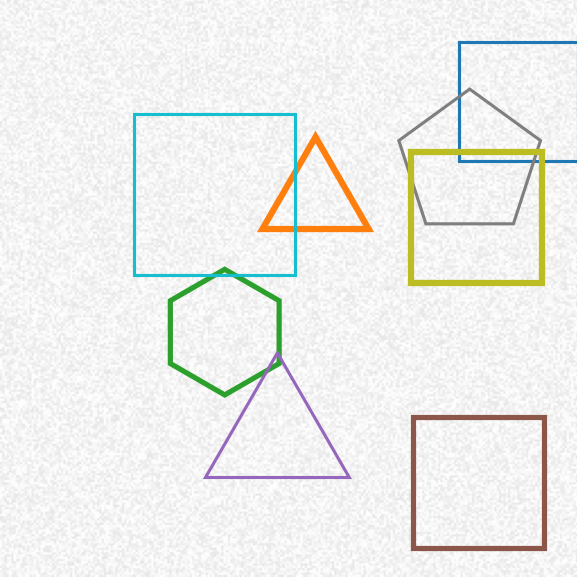[{"shape": "square", "thickness": 1.5, "radius": 0.52, "center": [0.897, 0.823]}, {"shape": "triangle", "thickness": 3, "radius": 0.53, "center": [0.546, 0.656]}, {"shape": "hexagon", "thickness": 2.5, "radius": 0.54, "center": [0.389, 0.424]}, {"shape": "triangle", "thickness": 1.5, "radius": 0.72, "center": [0.48, 0.244]}, {"shape": "square", "thickness": 2.5, "radius": 0.57, "center": [0.828, 0.163]}, {"shape": "pentagon", "thickness": 1.5, "radius": 0.64, "center": [0.813, 0.716]}, {"shape": "square", "thickness": 3, "radius": 0.57, "center": [0.824, 0.622]}, {"shape": "square", "thickness": 1.5, "radius": 0.7, "center": [0.371, 0.662]}]